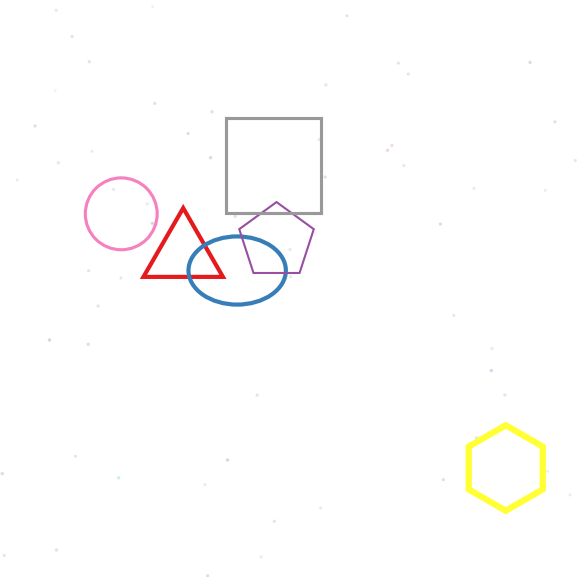[{"shape": "triangle", "thickness": 2, "radius": 0.4, "center": [0.317, 0.559]}, {"shape": "oval", "thickness": 2, "radius": 0.42, "center": [0.411, 0.531]}, {"shape": "pentagon", "thickness": 1, "radius": 0.34, "center": [0.479, 0.581]}, {"shape": "hexagon", "thickness": 3, "radius": 0.37, "center": [0.876, 0.189]}, {"shape": "circle", "thickness": 1.5, "radius": 0.31, "center": [0.21, 0.629]}, {"shape": "square", "thickness": 1.5, "radius": 0.41, "center": [0.473, 0.712]}]